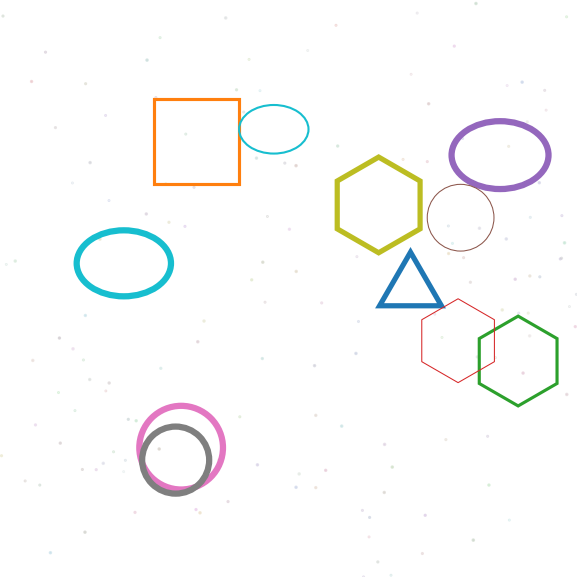[{"shape": "triangle", "thickness": 2.5, "radius": 0.31, "center": [0.711, 0.501]}, {"shape": "square", "thickness": 1.5, "radius": 0.37, "center": [0.34, 0.754]}, {"shape": "hexagon", "thickness": 1.5, "radius": 0.39, "center": [0.897, 0.374]}, {"shape": "hexagon", "thickness": 0.5, "radius": 0.36, "center": [0.793, 0.409]}, {"shape": "oval", "thickness": 3, "radius": 0.42, "center": [0.866, 0.731]}, {"shape": "circle", "thickness": 0.5, "radius": 0.29, "center": [0.798, 0.622]}, {"shape": "circle", "thickness": 3, "radius": 0.36, "center": [0.314, 0.224]}, {"shape": "circle", "thickness": 3, "radius": 0.29, "center": [0.304, 0.202]}, {"shape": "hexagon", "thickness": 2.5, "radius": 0.41, "center": [0.656, 0.644]}, {"shape": "oval", "thickness": 1, "radius": 0.3, "center": [0.474, 0.775]}, {"shape": "oval", "thickness": 3, "radius": 0.41, "center": [0.214, 0.543]}]